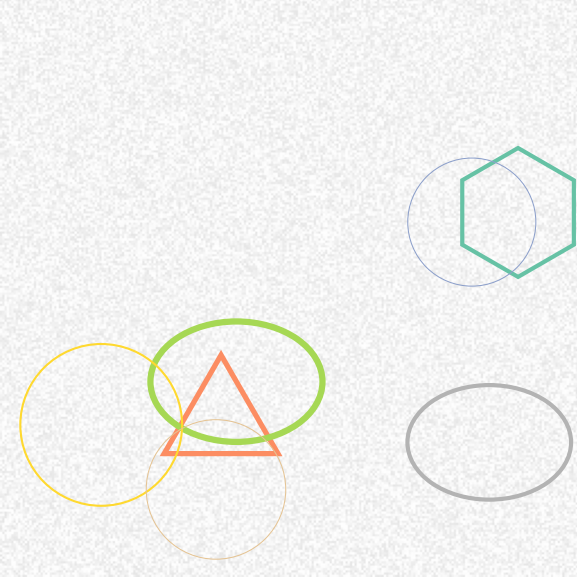[{"shape": "hexagon", "thickness": 2, "radius": 0.56, "center": [0.897, 0.631]}, {"shape": "triangle", "thickness": 2.5, "radius": 0.57, "center": [0.383, 0.271]}, {"shape": "circle", "thickness": 0.5, "radius": 0.55, "center": [0.817, 0.615]}, {"shape": "oval", "thickness": 3, "radius": 0.74, "center": [0.409, 0.338]}, {"shape": "circle", "thickness": 1, "radius": 0.7, "center": [0.175, 0.263]}, {"shape": "circle", "thickness": 0.5, "radius": 0.6, "center": [0.374, 0.152]}, {"shape": "oval", "thickness": 2, "radius": 0.71, "center": [0.847, 0.233]}]